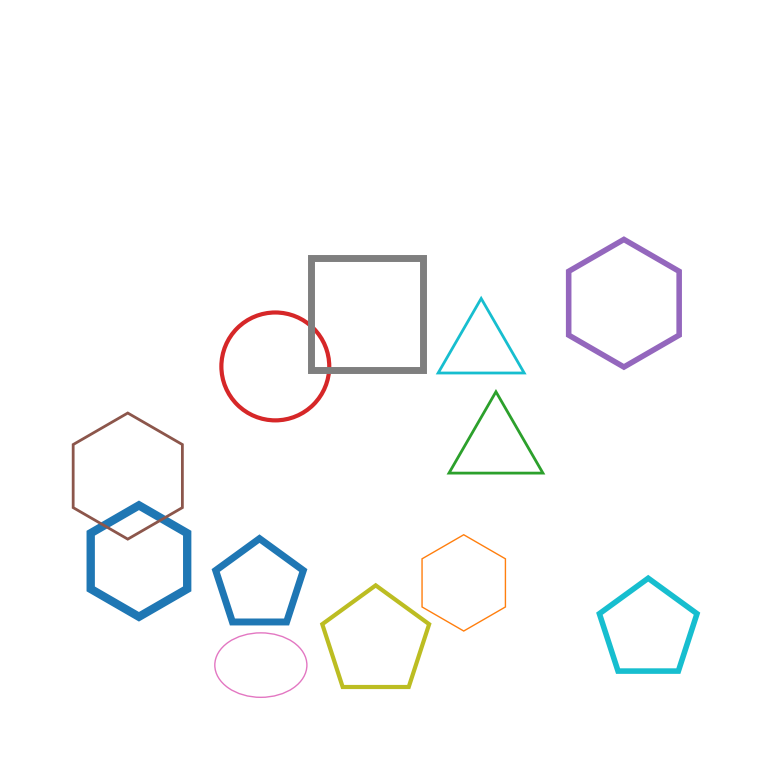[{"shape": "hexagon", "thickness": 3, "radius": 0.36, "center": [0.18, 0.271]}, {"shape": "pentagon", "thickness": 2.5, "radius": 0.3, "center": [0.337, 0.241]}, {"shape": "hexagon", "thickness": 0.5, "radius": 0.31, "center": [0.602, 0.243]}, {"shape": "triangle", "thickness": 1, "radius": 0.35, "center": [0.644, 0.421]}, {"shape": "circle", "thickness": 1.5, "radius": 0.35, "center": [0.358, 0.524]}, {"shape": "hexagon", "thickness": 2, "radius": 0.41, "center": [0.81, 0.606]}, {"shape": "hexagon", "thickness": 1, "radius": 0.41, "center": [0.166, 0.382]}, {"shape": "oval", "thickness": 0.5, "radius": 0.3, "center": [0.339, 0.136]}, {"shape": "square", "thickness": 2.5, "radius": 0.36, "center": [0.476, 0.592]}, {"shape": "pentagon", "thickness": 1.5, "radius": 0.36, "center": [0.488, 0.167]}, {"shape": "triangle", "thickness": 1, "radius": 0.32, "center": [0.625, 0.548]}, {"shape": "pentagon", "thickness": 2, "radius": 0.33, "center": [0.842, 0.182]}]